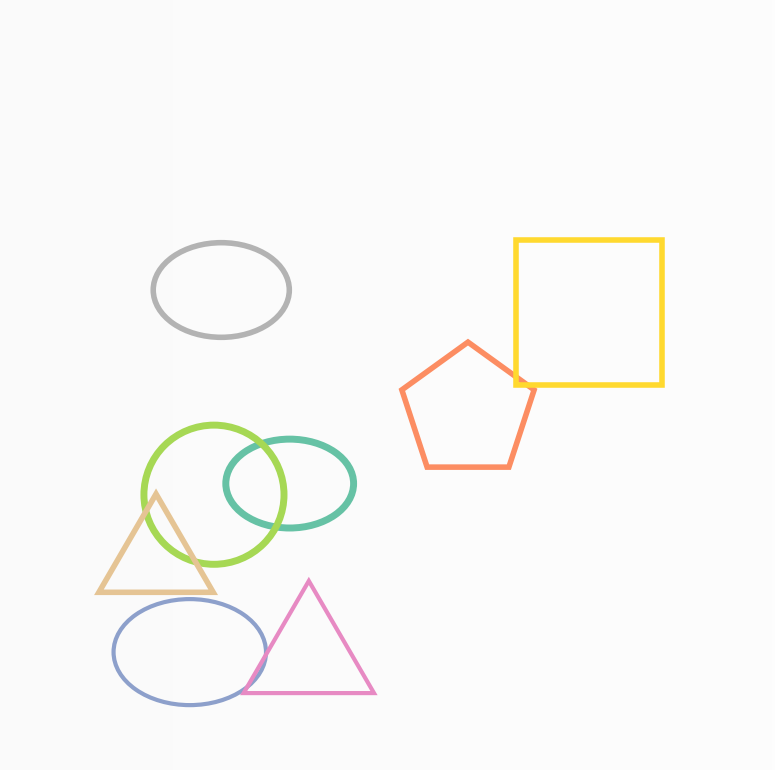[{"shape": "oval", "thickness": 2.5, "radius": 0.41, "center": [0.374, 0.372]}, {"shape": "pentagon", "thickness": 2, "radius": 0.45, "center": [0.604, 0.466]}, {"shape": "oval", "thickness": 1.5, "radius": 0.49, "center": [0.245, 0.153]}, {"shape": "triangle", "thickness": 1.5, "radius": 0.49, "center": [0.398, 0.148]}, {"shape": "circle", "thickness": 2.5, "radius": 0.45, "center": [0.276, 0.358]}, {"shape": "square", "thickness": 2, "radius": 0.47, "center": [0.76, 0.594]}, {"shape": "triangle", "thickness": 2, "radius": 0.43, "center": [0.201, 0.273]}, {"shape": "oval", "thickness": 2, "radius": 0.44, "center": [0.286, 0.623]}]